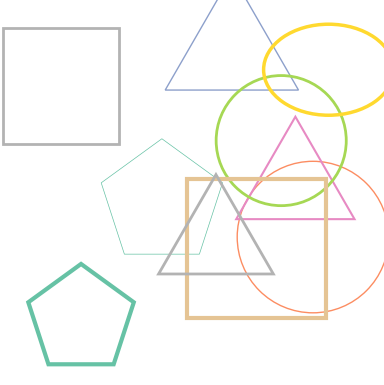[{"shape": "pentagon", "thickness": 0.5, "radius": 0.83, "center": [0.42, 0.474]}, {"shape": "pentagon", "thickness": 3, "radius": 0.72, "center": [0.211, 0.17]}, {"shape": "circle", "thickness": 1, "radius": 0.98, "center": [0.813, 0.384]}, {"shape": "triangle", "thickness": 1, "radius": 1.0, "center": [0.602, 0.866]}, {"shape": "triangle", "thickness": 1.5, "radius": 0.89, "center": [0.767, 0.519]}, {"shape": "circle", "thickness": 2, "radius": 0.84, "center": [0.73, 0.635]}, {"shape": "oval", "thickness": 2.5, "radius": 0.84, "center": [0.854, 0.819]}, {"shape": "square", "thickness": 3, "radius": 0.9, "center": [0.665, 0.354]}, {"shape": "square", "thickness": 2, "radius": 0.75, "center": [0.157, 0.776]}, {"shape": "triangle", "thickness": 2, "radius": 0.86, "center": [0.561, 0.374]}]